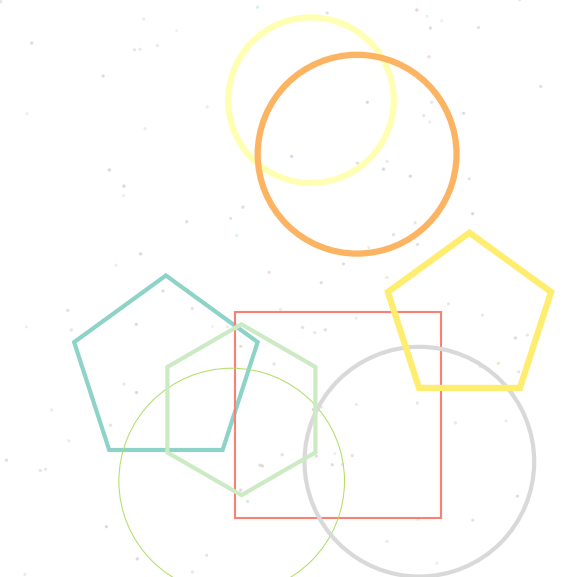[{"shape": "pentagon", "thickness": 2, "radius": 0.84, "center": [0.287, 0.355]}, {"shape": "circle", "thickness": 3, "radius": 0.72, "center": [0.538, 0.826]}, {"shape": "square", "thickness": 1, "radius": 0.89, "center": [0.585, 0.281]}, {"shape": "circle", "thickness": 3, "radius": 0.86, "center": [0.618, 0.732]}, {"shape": "circle", "thickness": 0.5, "radius": 0.98, "center": [0.401, 0.166]}, {"shape": "circle", "thickness": 2, "radius": 0.99, "center": [0.726, 0.2]}, {"shape": "hexagon", "thickness": 2, "radius": 0.74, "center": [0.418, 0.29]}, {"shape": "pentagon", "thickness": 3, "radius": 0.74, "center": [0.813, 0.448]}]